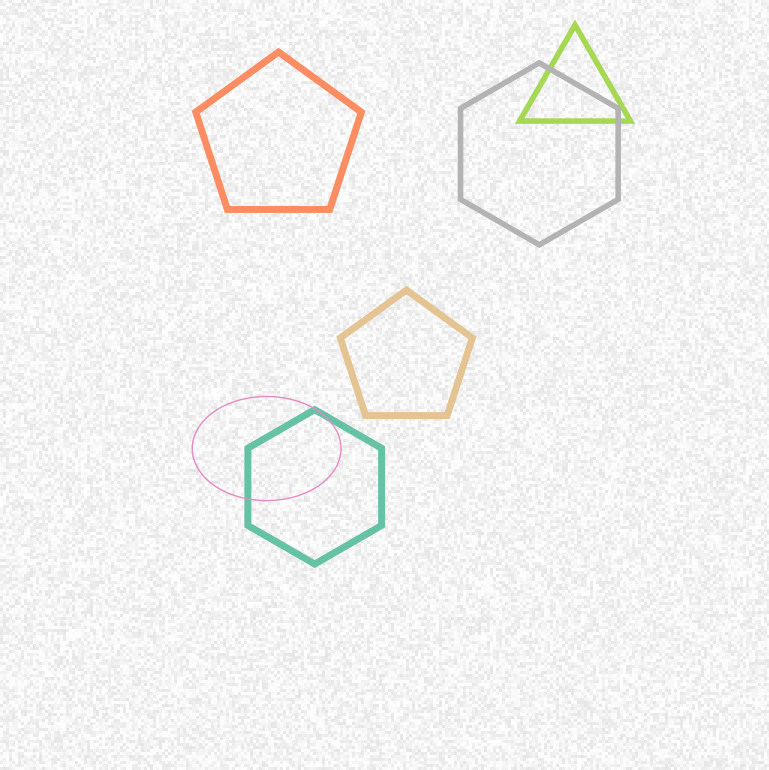[{"shape": "hexagon", "thickness": 2.5, "radius": 0.5, "center": [0.409, 0.368]}, {"shape": "pentagon", "thickness": 2.5, "radius": 0.57, "center": [0.362, 0.819]}, {"shape": "oval", "thickness": 0.5, "radius": 0.48, "center": [0.346, 0.418]}, {"shape": "triangle", "thickness": 2, "radius": 0.42, "center": [0.747, 0.884]}, {"shape": "pentagon", "thickness": 2.5, "radius": 0.45, "center": [0.528, 0.533]}, {"shape": "hexagon", "thickness": 2, "radius": 0.59, "center": [0.7, 0.8]}]